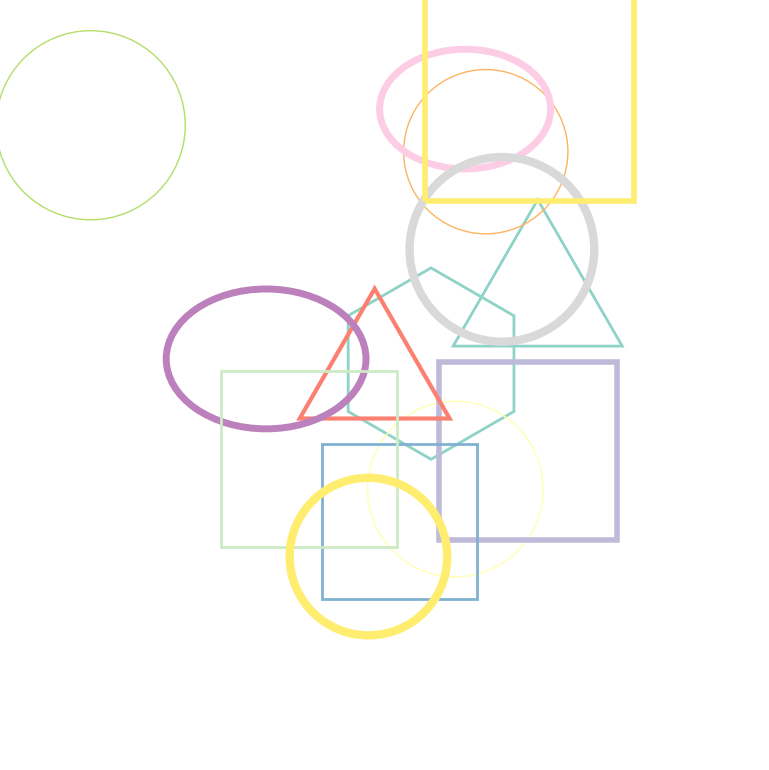[{"shape": "hexagon", "thickness": 1, "radius": 0.62, "center": [0.56, 0.528]}, {"shape": "triangle", "thickness": 1, "radius": 0.63, "center": [0.698, 0.614]}, {"shape": "circle", "thickness": 0.5, "radius": 0.57, "center": [0.591, 0.365]}, {"shape": "square", "thickness": 2, "radius": 0.58, "center": [0.686, 0.414]}, {"shape": "triangle", "thickness": 1.5, "radius": 0.56, "center": [0.487, 0.513]}, {"shape": "square", "thickness": 1, "radius": 0.5, "center": [0.519, 0.322]}, {"shape": "circle", "thickness": 0.5, "radius": 0.53, "center": [0.631, 0.803]}, {"shape": "circle", "thickness": 0.5, "radius": 0.61, "center": [0.118, 0.837]}, {"shape": "oval", "thickness": 2.5, "radius": 0.56, "center": [0.604, 0.858]}, {"shape": "circle", "thickness": 3, "radius": 0.6, "center": [0.652, 0.676]}, {"shape": "oval", "thickness": 2.5, "radius": 0.65, "center": [0.346, 0.534]}, {"shape": "square", "thickness": 1, "radius": 0.57, "center": [0.401, 0.403]}, {"shape": "circle", "thickness": 3, "radius": 0.51, "center": [0.478, 0.277]}, {"shape": "square", "thickness": 2, "radius": 0.68, "center": [0.688, 0.874]}]